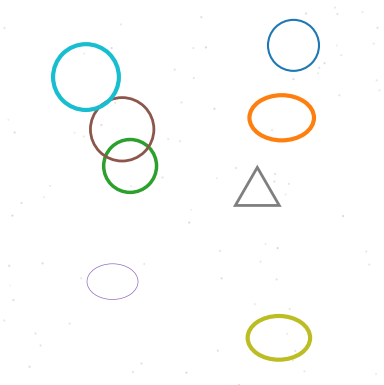[{"shape": "circle", "thickness": 1.5, "radius": 0.33, "center": [0.762, 0.882]}, {"shape": "oval", "thickness": 3, "radius": 0.42, "center": [0.732, 0.694]}, {"shape": "circle", "thickness": 2.5, "radius": 0.34, "center": [0.338, 0.569]}, {"shape": "oval", "thickness": 0.5, "radius": 0.33, "center": [0.292, 0.268]}, {"shape": "circle", "thickness": 2, "radius": 0.41, "center": [0.317, 0.664]}, {"shape": "triangle", "thickness": 2, "radius": 0.33, "center": [0.668, 0.499]}, {"shape": "oval", "thickness": 3, "radius": 0.41, "center": [0.724, 0.122]}, {"shape": "circle", "thickness": 3, "radius": 0.43, "center": [0.223, 0.8]}]